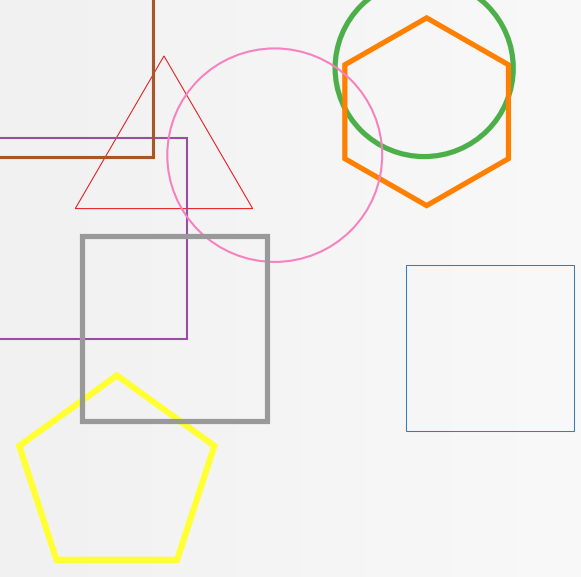[{"shape": "triangle", "thickness": 0.5, "radius": 0.88, "center": [0.282, 0.726]}, {"shape": "square", "thickness": 0.5, "radius": 0.72, "center": [0.843, 0.397]}, {"shape": "circle", "thickness": 2.5, "radius": 0.77, "center": [0.73, 0.881]}, {"shape": "square", "thickness": 1, "radius": 0.87, "center": [0.148, 0.586]}, {"shape": "hexagon", "thickness": 2.5, "radius": 0.81, "center": [0.734, 0.806]}, {"shape": "pentagon", "thickness": 3, "radius": 0.88, "center": [0.201, 0.172]}, {"shape": "square", "thickness": 1.5, "radius": 0.71, "center": [0.123, 0.869]}, {"shape": "circle", "thickness": 1, "radius": 0.92, "center": [0.473, 0.73]}, {"shape": "square", "thickness": 2.5, "radius": 0.8, "center": [0.301, 0.43]}]